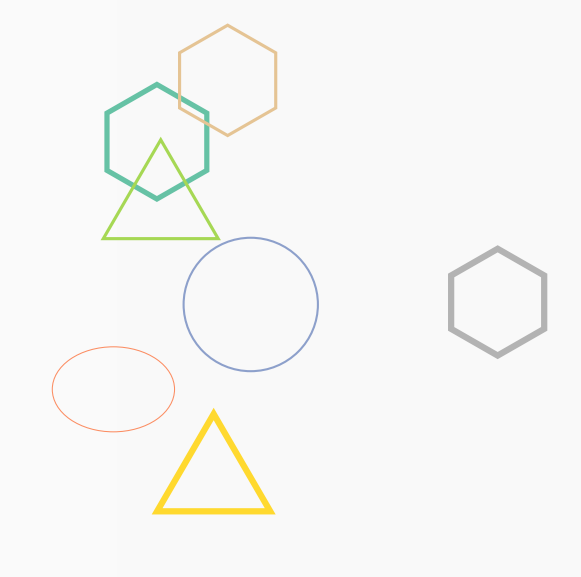[{"shape": "hexagon", "thickness": 2.5, "radius": 0.5, "center": [0.27, 0.754]}, {"shape": "oval", "thickness": 0.5, "radius": 0.53, "center": [0.195, 0.325]}, {"shape": "circle", "thickness": 1, "radius": 0.58, "center": [0.431, 0.472]}, {"shape": "triangle", "thickness": 1.5, "radius": 0.57, "center": [0.277, 0.643]}, {"shape": "triangle", "thickness": 3, "radius": 0.56, "center": [0.368, 0.17]}, {"shape": "hexagon", "thickness": 1.5, "radius": 0.48, "center": [0.392, 0.86]}, {"shape": "hexagon", "thickness": 3, "radius": 0.46, "center": [0.856, 0.476]}]